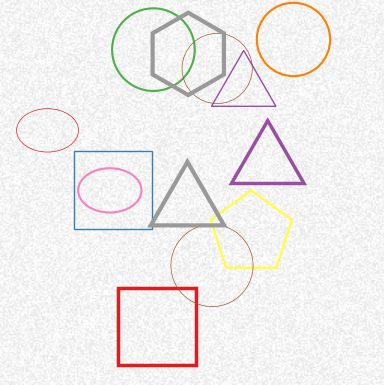[{"shape": "oval", "thickness": 0.5, "radius": 0.4, "center": [0.123, 0.661]}, {"shape": "square", "thickness": 2.5, "radius": 0.5, "center": [0.408, 0.152]}, {"shape": "square", "thickness": 1, "radius": 0.5, "center": [0.294, 0.507]}, {"shape": "circle", "thickness": 1.5, "radius": 0.54, "center": [0.398, 0.871]}, {"shape": "triangle", "thickness": 1, "radius": 0.48, "center": [0.633, 0.772]}, {"shape": "triangle", "thickness": 2.5, "radius": 0.54, "center": [0.695, 0.578]}, {"shape": "circle", "thickness": 1.5, "radius": 0.48, "center": [0.762, 0.897]}, {"shape": "pentagon", "thickness": 1.5, "radius": 0.55, "center": [0.653, 0.394]}, {"shape": "circle", "thickness": 0.5, "radius": 0.53, "center": [0.551, 0.31]}, {"shape": "circle", "thickness": 0.5, "radius": 0.46, "center": [0.564, 0.822]}, {"shape": "oval", "thickness": 1.5, "radius": 0.41, "center": [0.285, 0.506]}, {"shape": "triangle", "thickness": 3, "radius": 0.55, "center": [0.487, 0.47]}, {"shape": "hexagon", "thickness": 3, "radius": 0.53, "center": [0.489, 0.86]}]